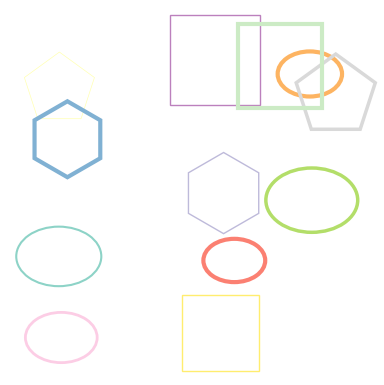[{"shape": "oval", "thickness": 1.5, "radius": 0.55, "center": [0.153, 0.334]}, {"shape": "pentagon", "thickness": 0.5, "radius": 0.48, "center": [0.154, 0.769]}, {"shape": "hexagon", "thickness": 1, "radius": 0.53, "center": [0.581, 0.499]}, {"shape": "oval", "thickness": 3, "radius": 0.4, "center": [0.609, 0.323]}, {"shape": "hexagon", "thickness": 3, "radius": 0.49, "center": [0.175, 0.638]}, {"shape": "oval", "thickness": 3, "radius": 0.42, "center": [0.805, 0.808]}, {"shape": "oval", "thickness": 2.5, "radius": 0.6, "center": [0.81, 0.48]}, {"shape": "oval", "thickness": 2, "radius": 0.47, "center": [0.159, 0.123]}, {"shape": "pentagon", "thickness": 2.5, "radius": 0.54, "center": [0.872, 0.752]}, {"shape": "square", "thickness": 1, "radius": 0.58, "center": [0.558, 0.844]}, {"shape": "square", "thickness": 3, "radius": 0.54, "center": [0.726, 0.829]}, {"shape": "square", "thickness": 1, "radius": 0.5, "center": [0.573, 0.135]}]